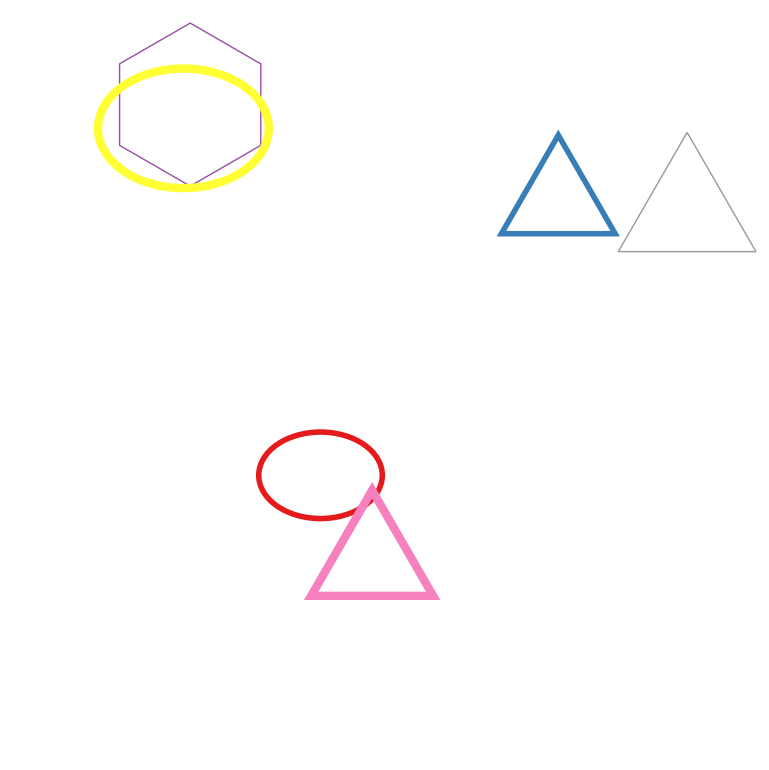[{"shape": "oval", "thickness": 2, "radius": 0.4, "center": [0.416, 0.383]}, {"shape": "triangle", "thickness": 2, "radius": 0.43, "center": [0.725, 0.739]}, {"shape": "hexagon", "thickness": 0.5, "radius": 0.53, "center": [0.247, 0.864]}, {"shape": "oval", "thickness": 3, "radius": 0.55, "center": [0.238, 0.833]}, {"shape": "triangle", "thickness": 3, "radius": 0.46, "center": [0.483, 0.272]}, {"shape": "triangle", "thickness": 0.5, "radius": 0.52, "center": [0.892, 0.725]}]